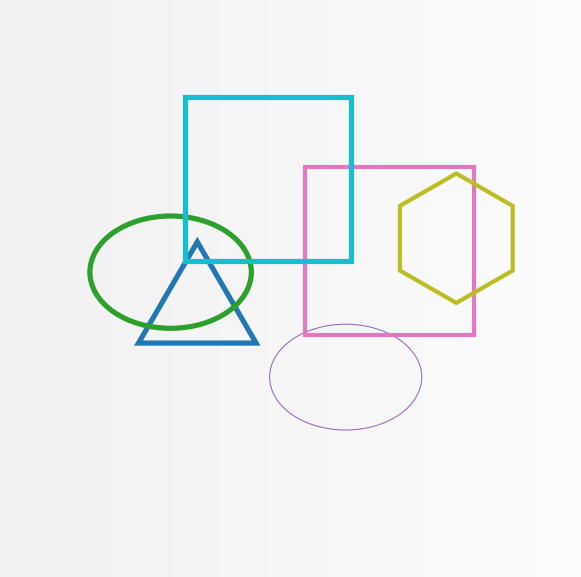[{"shape": "triangle", "thickness": 2.5, "radius": 0.58, "center": [0.339, 0.463]}, {"shape": "oval", "thickness": 2.5, "radius": 0.69, "center": [0.294, 0.528]}, {"shape": "oval", "thickness": 0.5, "radius": 0.65, "center": [0.595, 0.346]}, {"shape": "square", "thickness": 2, "radius": 0.73, "center": [0.671, 0.565]}, {"shape": "hexagon", "thickness": 2, "radius": 0.56, "center": [0.785, 0.587]}, {"shape": "square", "thickness": 2.5, "radius": 0.71, "center": [0.461, 0.689]}]